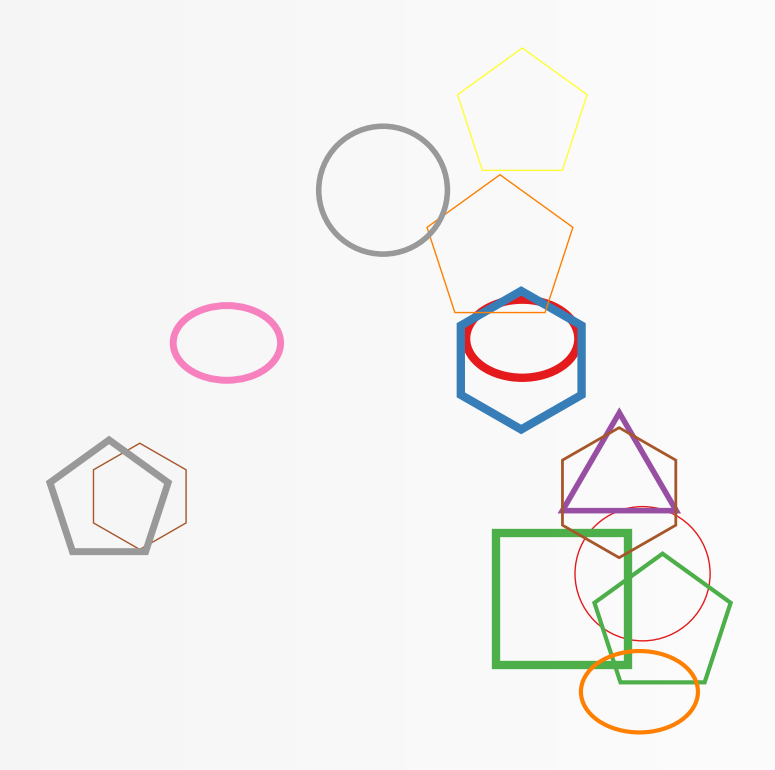[{"shape": "oval", "thickness": 3, "radius": 0.36, "center": [0.674, 0.56]}, {"shape": "circle", "thickness": 0.5, "radius": 0.44, "center": [0.829, 0.255]}, {"shape": "hexagon", "thickness": 3, "radius": 0.45, "center": [0.673, 0.532]}, {"shape": "pentagon", "thickness": 1.5, "radius": 0.46, "center": [0.855, 0.189]}, {"shape": "square", "thickness": 3, "radius": 0.43, "center": [0.725, 0.222]}, {"shape": "triangle", "thickness": 2, "radius": 0.42, "center": [0.799, 0.379]}, {"shape": "pentagon", "thickness": 0.5, "radius": 0.49, "center": [0.645, 0.674]}, {"shape": "oval", "thickness": 1.5, "radius": 0.38, "center": [0.825, 0.102]}, {"shape": "pentagon", "thickness": 0.5, "radius": 0.44, "center": [0.674, 0.85]}, {"shape": "hexagon", "thickness": 1, "radius": 0.42, "center": [0.799, 0.36]}, {"shape": "hexagon", "thickness": 0.5, "radius": 0.34, "center": [0.18, 0.355]}, {"shape": "oval", "thickness": 2.5, "radius": 0.35, "center": [0.293, 0.555]}, {"shape": "circle", "thickness": 2, "radius": 0.42, "center": [0.494, 0.753]}, {"shape": "pentagon", "thickness": 2.5, "radius": 0.4, "center": [0.141, 0.348]}]